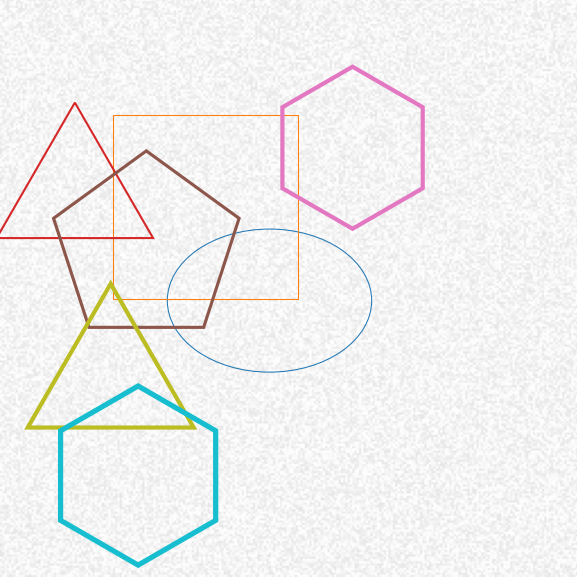[{"shape": "oval", "thickness": 0.5, "radius": 0.88, "center": [0.467, 0.479]}, {"shape": "square", "thickness": 0.5, "radius": 0.8, "center": [0.356, 0.64]}, {"shape": "triangle", "thickness": 1, "radius": 0.78, "center": [0.13, 0.665]}, {"shape": "pentagon", "thickness": 1.5, "radius": 0.84, "center": [0.253, 0.569]}, {"shape": "hexagon", "thickness": 2, "radius": 0.7, "center": [0.61, 0.743]}, {"shape": "triangle", "thickness": 2, "radius": 0.83, "center": [0.192, 0.342]}, {"shape": "hexagon", "thickness": 2.5, "radius": 0.78, "center": [0.239, 0.176]}]